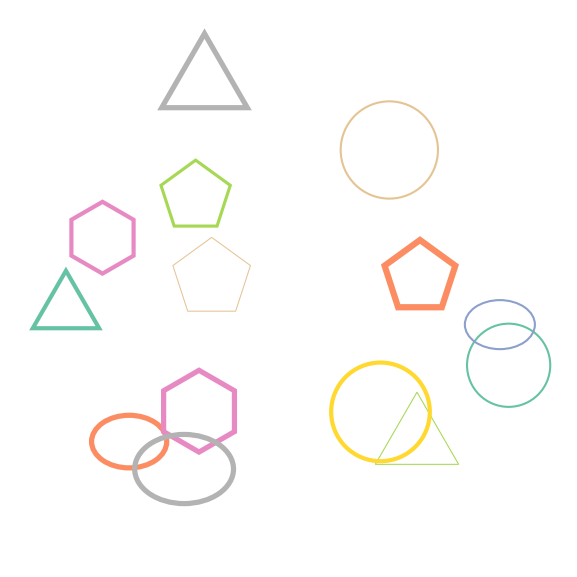[{"shape": "circle", "thickness": 1, "radius": 0.36, "center": [0.881, 0.367]}, {"shape": "triangle", "thickness": 2, "radius": 0.33, "center": [0.114, 0.464]}, {"shape": "pentagon", "thickness": 3, "radius": 0.32, "center": [0.727, 0.519]}, {"shape": "oval", "thickness": 2.5, "radius": 0.33, "center": [0.224, 0.234]}, {"shape": "oval", "thickness": 1, "radius": 0.3, "center": [0.866, 0.437]}, {"shape": "hexagon", "thickness": 2.5, "radius": 0.35, "center": [0.345, 0.287]}, {"shape": "hexagon", "thickness": 2, "radius": 0.31, "center": [0.177, 0.588]}, {"shape": "pentagon", "thickness": 1.5, "radius": 0.32, "center": [0.339, 0.659]}, {"shape": "triangle", "thickness": 0.5, "radius": 0.42, "center": [0.722, 0.237]}, {"shape": "circle", "thickness": 2, "radius": 0.43, "center": [0.659, 0.286]}, {"shape": "circle", "thickness": 1, "radius": 0.42, "center": [0.674, 0.739]}, {"shape": "pentagon", "thickness": 0.5, "radius": 0.35, "center": [0.367, 0.517]}, {"shape": "triangle", "thickness": 2.5, "radius": 0.43, "center": [0.354, 0.855]}, {"shape": "oval", "thickness": 2.5, "radius": 0.43, "center": [0.319, 0.187]}]